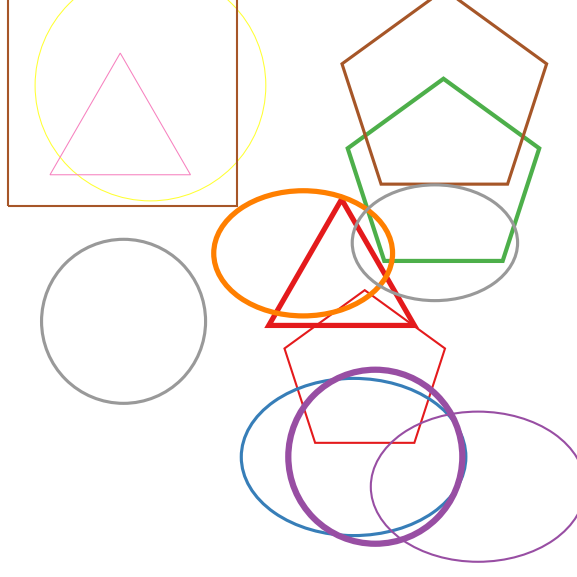[{"shape": "triangle", "thickness": 2.5, "radius": 0.73, "center": [0.591, 0.508]}, {"shape": "pentagon", "thickness": 1, "radius": 0.73, "center": [0.632, 0.351]}, {"shape": "oval", "thickness": 1.5, "radius": 0.97, "center": [0.612, 0.208]}, {"shape": "pentagon", "thickness": 2, "radius": 0.87, "center": [0.768, 0.688]}, {"shape": "oval", "thickness": 1, "radius": 0.93, "center": [0.828, 0.156]}, {"shape": "circle", "thickness": 3, "radius": 0.75, "center": [0.65, 0.208]}, {"shape": "oval", "thickness": 2.5, "radius": 0.77, "center": [0.525, 0.56]}, {"shape": "circle", "thickness": 0.5, "radius": 1.0, "center": [0.261, 0.851]}, {"shape": "pentagon", "thickness": 1.5, "radius": 0.93, "center": [0.769, 0.831]}, {"shape": "square", "thickness": 1, "radius": 0.99, "center": [0.212, 0.841]}, {"shape": "triangle", "thickness": 0.5, "radius": 0.7, "center": [0.208, 0.767]}, {"shape": "circle", "thickness": 1.5, "radius": 0.71, "center": [0.214, 0.443]}, {"shape": "oval", "thickness": 1.5, "radius": 0.72, "center": [0.753, 0.579]}]